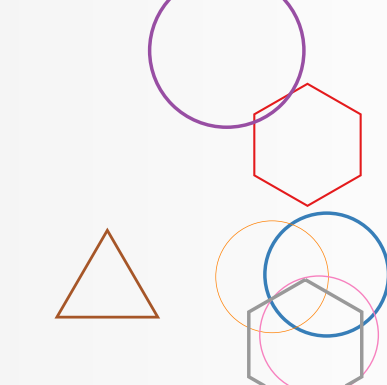[{"shape": "hexagon", "thickness": 1.5, "radius": 0.79, "center": [0.794, 0.624]}, {"shape": "circle", "thickness": 2.5, "radius": 0.8, "center": [0.843, 0.287]}, {"shape": "circle", "thickness": 2.5, "radius": 1.0, "center": [0.585, 0.869]}, {"shape": "circle", "thickness": 0.5, "radius": 0.73, "center": [0.702, 0.281]}, {"shape": "triangle", "thickness": 2, "radius": 0.75, "center": [0.277, 0.251]}, {"shape": "circle", "thickness": 1, "radius": 0.77, "center": [0.823, 0.13]}, {"shape": "hexagon", "thickness": 2.5, "radius": 0.84, "center": [0.788, 0.105]}]